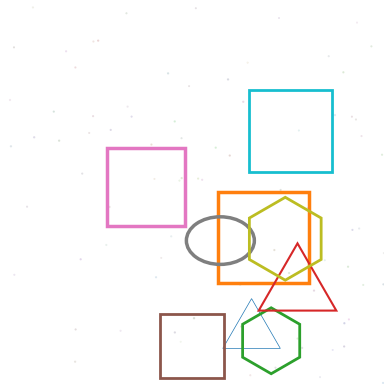[{"shape": "triangle", "thickness": 0.5, "radius": 0.43, "center": [0.653, 0.138]}, {"shape": "square", "thickness": 2.5, "radius": 0.59, "center": [0.685, 0.383]}, {"shape": "hexagon", "thickness": 2, "radius": 0.43, "center": [0.704, 0.115]}, {"shape": "triangle", "thickness": 1.5, "radius": 0.58, "center": [0.773, 0.251]}, {"shape": "square", "thickness": 2, "radius": 0.42, "center": [0.498, 0.102]}, {"shape": "square", "thickness": 2.5, "radius": 0.5, "center": [0.379, 0.515]}, {"shape": "oval", "thickness": 2.5, "radius": 0.44, "center": [0.572, 0.375]}, {"shape": "hexagon", "thickness": 2, "radius": 0.54, "center": [0.741, 0.38]}, {"shape": "square", "thickness": 2, "radius": 0.54, "center": [0.755, 0.66]}]